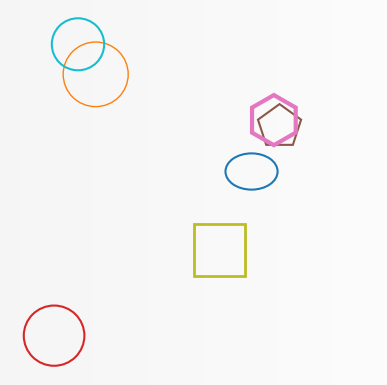[{"shape": "oval", "thickness": 1.5, "radius": 0.34, "center": [0.649, 0.555]}, {"shape": "circle", "thickness": 1, "radius": 0.42, "center": [0.247, 0.807]}, {"shape": "circle", "thickness": 1.5, "radius": 0.39, "center": [0.14, 0.128]}, {"shape": "pentagon", "thickness": 1.5, "radius": 0.29, "center": [0.721, 0.671]}, {"shape": "hexagon", "thickness": 3, "radius": 0.33, "center": [0.707, 0.688]}, {"shape": "square", "thickness": 2, "radius": 0.33, "center": [0.566, 0.35]}, {"shape": "circle", "thickness": 1.5, "radius": 0.34, "center": [0.201, 0.885]}]